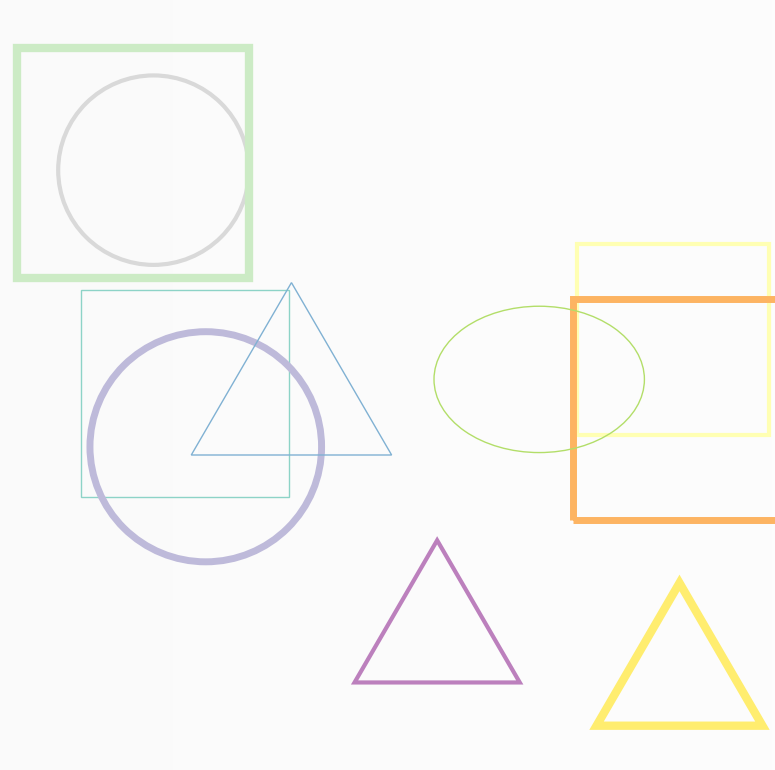[{"shape": "square", "thickness": 0.5, "radius": 0.67, "center": [0.239, 0.489]}, {"shape": "square", "thickness": 1.5, "radius": 0.62, "center": [0.868, 0.559]}, {"shape": "circle", "thickness": 2.5, "radius": 0.75, "center": [0.266, 0.42]}, {"shape": "triangle", "thickness": 0.5, "radius": 0.75, "center": [0.376, 0.484]}, {"shape": "square", "thickness": 2.5, "radius": 0.72, "center": [0.883, 0.468]}, {"shape": "oval", "thickness": 0.5, "radius": 0.68, "center": [0.696, 0.507]}, {"shape": "circle", "thickness": 1.5, "radius": 0.62, "center": [0.198, 0.779]}, {"shape": "triangle", "thickness": 1.5, "radius": 0.62, "center": [0.564, 0.175]}, {"shape": "square", "thickness": 3, "radius": 0.75, "center": [0.172, 0.788]}, {"shape": "triangle", "thickness": 3, "radius": 0.62, "center": [0.877, 0.119]}]